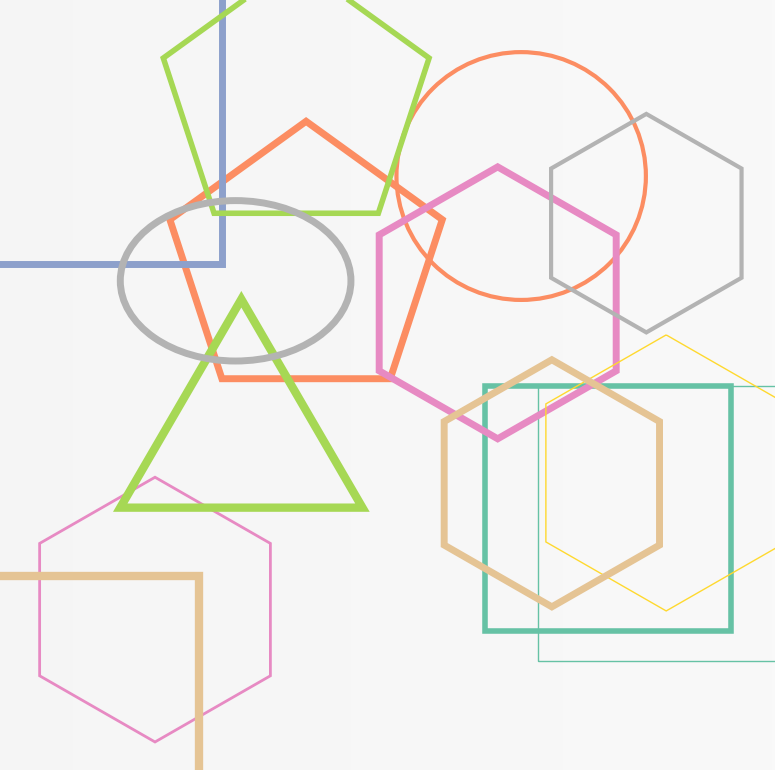[{"shape": "square", "thickness": 2, "radius": 0.79, "center": [0.784, 0.34]}, {"shape": "square", "thickness": 0.5, "radius": 0.89, "center": [0.872, 0.32]}, {"shape": "circle", "thickness": 1.5, "radius": 0.8, "center": [0.672, 0.771]}, {"shape": "pentagon", "thickness": 2.5, "radius": 0.92, "center": [0.395, 0.658]}, {"shape": "square", "thickness": 2.5, "radius": 0.9, "center": [0.108, 0.836]}, {"shape": "hexagon", "thickness": 1, "radius": 0.86, "center": [0.2, 0.208]}, {"shape": "hexagon", "thickness": 2.5, "radius": 0.88, "center": [0.642, 0.607]}, {"shape": "triangle", "thickness": 3, "radius": 0.9, "center": [0.311, 0.431]}, {"shape": "pentagon", "thickness": 2, "radius": 0.9, "center": [0.382, 0.869]}, {"shape": "hexagon", "thickness": 0.5, "radius": 0.9, "center": [0.86, 0.386]}, {"shape": "square", "thickness": 3, "radius": 0.72, "center": [0.113, 0.108]}, {"shape": "hexagon", "thickness": 2.5, "radius": 0.8, "center": [0.712, 0.372]}, {"shape": "oval", "thickness": 2.5, "radius": 0.74, "center": [0.304, 0.635]}, {"shape": "hexagon", "thickness": 1.5, "radius": 0.71, "center": [0.834, 0.71]}]